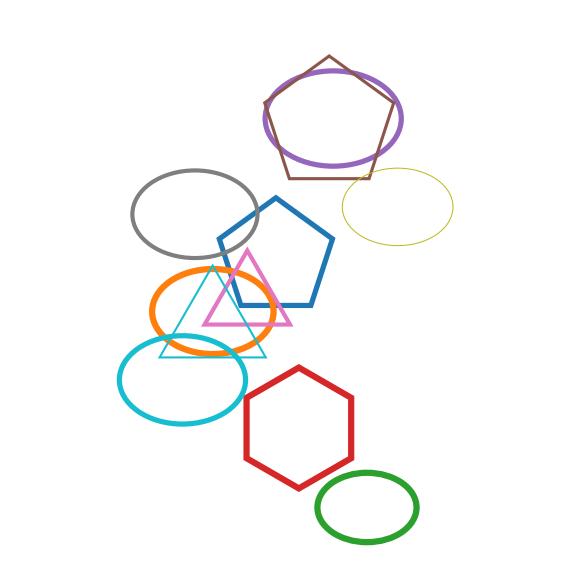[{"shape": "pentagon", "thickness": 2.5, "radius": 0.52, "center": [0.478, 0.554]}, {"shape": "oval", "thickness": 3, "radius": 0.53, "center": [0.369, 0.46]}, {"shape": "oval", "thickness": 3, "radius": 0.43, "center": [0.635, 0.12]}, {"shape": "hexagon", "thickness": 3, "radius": 0.52, "center": [0.518, 0.258]}, {"shape": "oval", "thickness": 2.5, "radius": 0.59, "center": [0.577, 0.794]}, {"shape": "pentagon", "thickness": 1.5, "radius": 0.59, "center": [0.57, 0.785]}, {"shape": "triangle", "thickness": 2, "radius": 0.43, "center": [0.428, 0.48]}, {"shape": "oval", "thickness": 2, "radius": 0.54, "center": [0.338, 0.628]}, {"shape": "oval", "thickness": 0.5, "radius": 0.48, "center": [0.689, 0.641]}, {"shape": "oval", "thickness": 2.5, "radius": 0.55, "center": [0.316, 0.341]}, {"shape": "triangle", "thickness": 1, "radius": 0.53, "center": [0.368, 0.433]}]